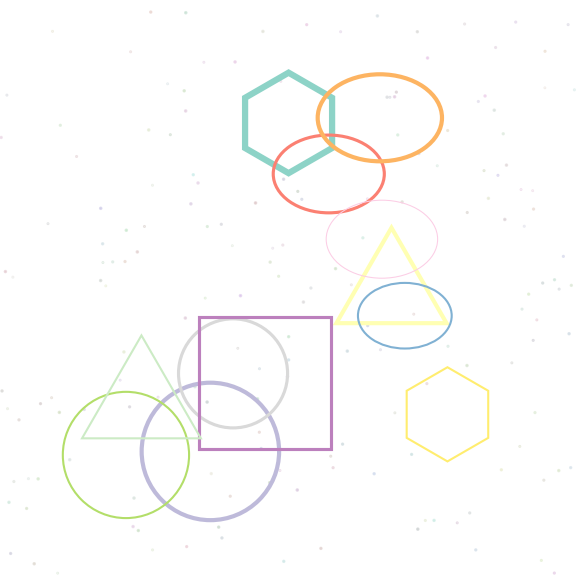[{"shape": "hexagon", "thickness": 3, "radius": 0.43, "center": [0.5, 0.786]}, {"shape": "triangle", "thickness": 2, "radius": 0.55, "center": [0.678, 0.495]}, {"shape": "circle", "thickness": 2, "radius": 0.6, "center": [0.364, 0.217]}, {"shape": "oval", "thickness": 1.5, "radius": 0.48, "center": [0.569, 0.698]}, {"shape": "oval", "thickness": 1, "radius": 0.41, "center": [0.701, 0.452]}, {"shape": "oval", "thickness": 2, "radius": 0.54, "center": [0.658, 0.795]}, {"shape": "circle", "thickness": 1, "radius": 0.55, "center": [0.218, 0.211]}, {"shape": "oval", "thickness": 0.5, "radius": 0.48, "center": [0.661, 0.585]}, {"shape": "circle", "thickness": 1.5, "radius": 0.47, "center": [0.404, 0.353]}, {"shape": "square", "thickness": 1.5, "radius": 0.57, "center": [0.458, 0.336]}, {"shape": "triangle", "thickness": 1, "radius": 0.59, "center": [0.245, 0.3]}, {"shape": "hexagon", "thickness": 1, "radius": 0.41, "center": [0.775, 0.282]}]